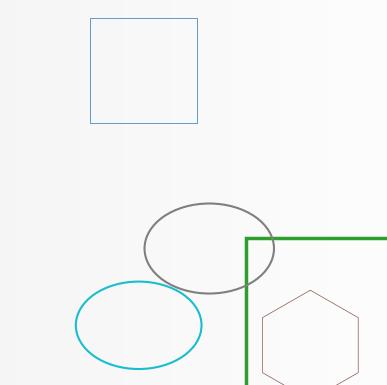[{"shape": "square", "thickness": 0.5, "radius": 0.69, "center": [0.37, 0.817]}, {"shape": "square", "thickness": 2.5, "radius": 0.99, "center": [0.832, 0.185]}, {"shape": "hexagon", "thickness": 0.5, "radius": 0.71, "center": [0.801, 0.103]}, {"shape": "oval", "thickness": 1.5, "radius": 0.84, "center": [0.54, 0.355]}, {"shape": "oval", "thickness": 1.5, "radius": 0.81, "center": [0.358, 0.155]}]